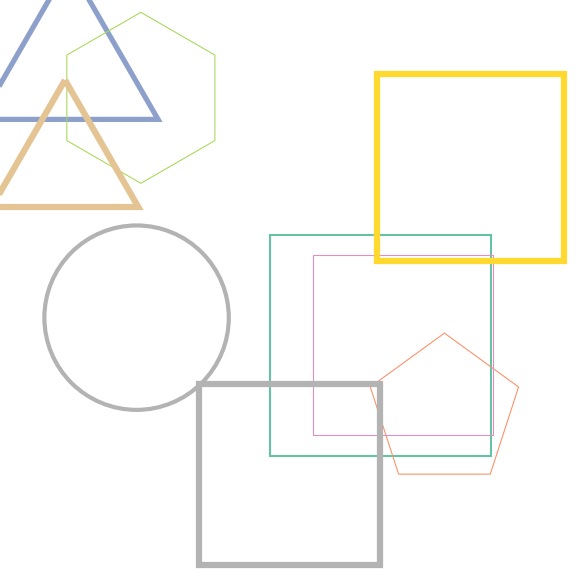[{"shape": "square", "thickness": 1, "radius": 0.96, "center": [0.659, 0.401]}, {"shape": "pentagon", "thickness": 0.5, "radius": 0.67, "center": [0.77, 0.287]}, {"shape": "triangle", "thickness": 2.5, "radius": 0.89, "center": [0.12, 0.881]}, {"shape": "square", "thickness": 0.5, "radius": 0.78, "center": [0.697, 0.401]}, {"shape": "hexagon", "thickness": 0.5, "radius": 0.74, "center": [0.244, 0.83]}, {"shape": "square", "thickness": 3, "radius": 0.81, "center": [0.814, 0.71]}, {"shape": "triangle", "thickness": 3, "radius": 0.73, "center": [0.113, 0.714]}, {"shape": "circle", "thickness": 2, "radius": 0.8, "center": [0.237, 0.449]}, {"shape": "square", "thickness": 3, "radius": 0.78, "center": [0.501, 0.178]}]